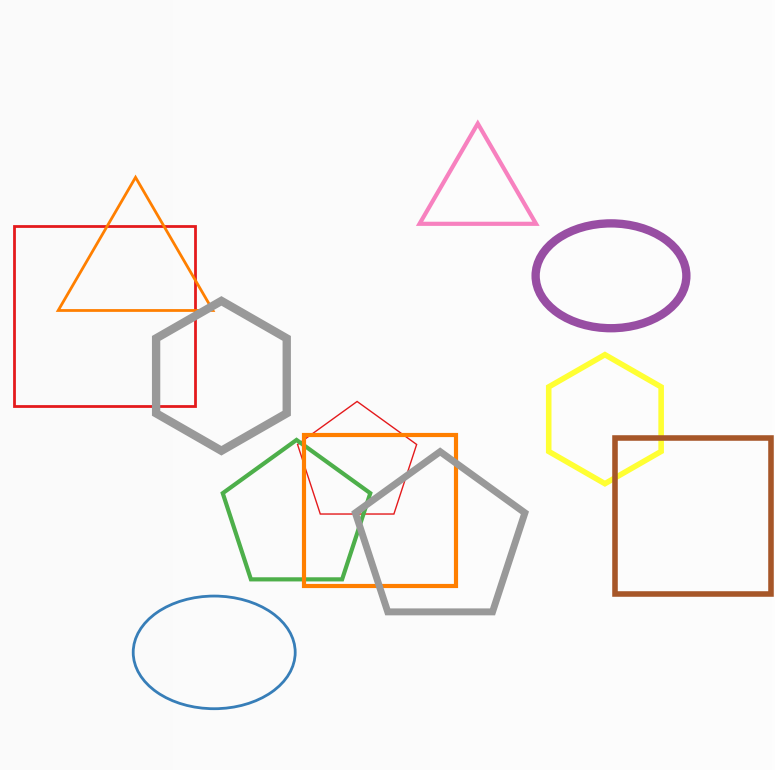[{"shape": "pentagon", "thickness": 0.5, "radius": 0.4, "center": [0.461, 0.398]}, {"shape": "square", "thickness": 1, "radius": 0.58, "center": [0.134, 0.589]}, {"shape": "oval", "thickness": 1, "radius": 0.52, "center": [0.276, 0.153]}, {"shape": "pentagon", "thickness": 1.5, "radius": 0.5, "center": [0.383, 0.329]}, {"shape": "oval", "thickness": 3, "radius": 0.49, "center": [0.788, 0.642]}, {"shape": "square", "thickness": 1.5, "radius": 0.49, "center": [0.49, 0.337]}, {"shape": "triangle", "thickness": 1, "radius": 0.58, "center": [0.175, 0.654]}, {"shape": "hexagon", "thickness": 2, "radius": 0.42, "center": [0.781, 0.456]}, {"shape": "square", "thickness": 2, "radius": 0.5, "center": [0.894, 0.33]}, {"shape": "triangle", "thickness": 1.5, "radius": 0.43, "center": [0.616, 0.753]}, {"shape": "pentagon", "thickness": 2.5, "radius": 0.58, "center": [0.568, 0.298]}, {"shape": "hexagon", "thickness": 3, "radius": 0.49, "center": [0.286, 0.512]}]